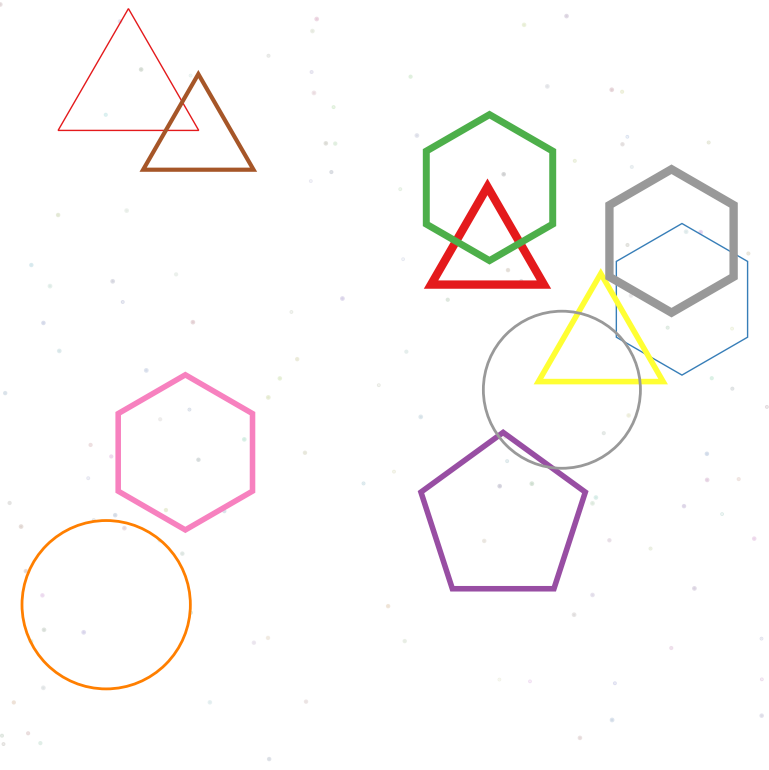[{"shape": "triangle", "thickness": 0.5, "radius": 0.53, "center": [0.167, 0.883]}, {"shape": "triangle", "thickness": 3, "radius": 0.42, "center": [0.633, 0.673]}, {"shape": "hexagon", "thickness": 0.5, "radius": 0.49, "center": [0.886, 0.611]}, {"shape": "hexagon", "thickness": 2.5, "radius": 0.47, "center": [0.636, 0.756]}, {"shape": "pentagon", "thickness": 2, "radius": 0.56, "center": [0.653, 0.326]}, {"shape": "circle", "thickness": 1, "radius": 0.55, "center": [0.138, 0.215]}, {"shape": "triangle", "thickness": 2, "radius": 0.47, "center": [0.78, 0.551]}, {"shape": "triangle", "thickness": 1.5, "radius": 0.41, "center": [0.258, 0.821]}, {"shape": "hexagon", "thickness": 2, "radius": 0.5, "center": [0.241, 0.413]}, {"shape": "hexagon", "thickness": 3, "radius": 0.47, "center": [0.872, 0.687]}, {"shape": "circle", "thickness": 1, "radius": 0.51, "center": [0.73, 0.494]}]